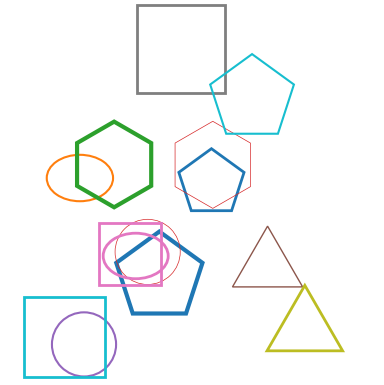[{"shape": "pentagon", "thickness": 2, "radius": 0.45, "center": [0.549, 0.525]}, {"shape": "pentagon", "thickness": 3, "radius": 0.59, "center": [0.414, 0.281]}, {"shape": "oval", "thickness": 1.5, "radius": 0.43, "center": [0.208, 0.538]}, {"shape": "hexagon", "thickness": 3, "radius": 0.56, "center": [0.296, 0.573]}, {"shape": "circle", "thickness": 0.5, "radius": 0.42, "center": [0.384, 0.346]}, {"shape": "hexagon", "thickness": 0.5, "radius": 0.57, "center": [0.553, 0.572]}, {"shape": "circle", "thickness": 1.5, "radius": 0.42, "center": [0.218, 0.105]}, {"shape": "triangle", "thickness": 1, "radius": 0.53, "center": [0.695, 0.307]}, {"shape": "oval", "thickness": 2, "radius": 0.42, "center": [0.352, 0.335]}, {"shape": "square", "thickness": 2, "radius": 0.4, "center": [0.337, 0.341]}, {"shape": "square", "thickness": 2, "radius": 0.57, "center": [0.471, 0.872]}, {"shape": "triangle", "thickness": 2, "radius": 0.57, "center": [0.792, 0.145]}, {"shape": "pentagon", "thickness": 1.5, "radius": 0.57, "center": [0.655, 0.745]}, {"shape": "square", "thickness": 2, "radius": 0.52, "center": [0.167, 0.125]}]